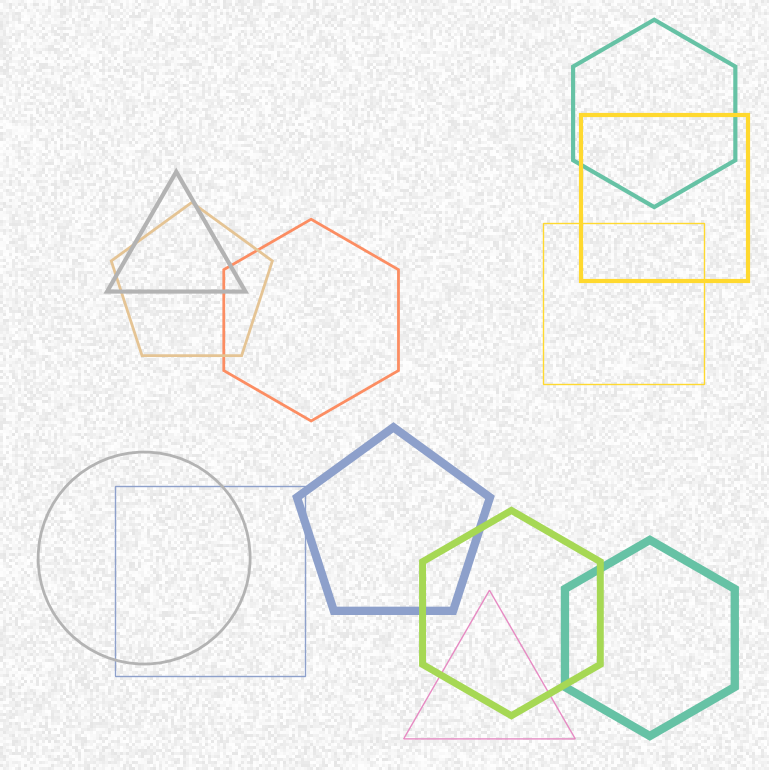[{"shape": "hexagon", "thickness": 1.5, "radius": 0.61, "center": [0.85, 0.853]}, {"shape": "hexagon", "thickness": 3, "radius": 0.64, "center": [0.844, 0.171]}, {"shape": "hexagon", "thickness": 1, "radius": 0.65, "center": [0.404, 0.584]}, {"shape": "pentagon", "thickness": 3, "radius": 0.66, "center": [0.511, 0.313]}, {"shape": "square", "thickness": 0.5, "radius": 0.62, "center": [0.273, 0.246]}, {"shape": "triangle", "thickness": 0.5, "radius": 0.64, "center": [0.636, 0.105]}, {"shape": "hexagon", "thickness": 2.5, "radius": 0.67, "center": [0.664, 0.204]}, {"shape": "square", "thickness": 1.5, "radius": 0.54, "center": [0.863, 0.743]}, {"shape": "square", "thickness": 0.5, "radius": 0.52, "center": [0.81, 0.606]}, {"shape": "pentagon", "thickness": 1, "radius": 0.55, "center": [0.249, 0.627]}, {"shape": "circle", "thickness": 1, "radius": 0.69, "center": [0.187, 0.275]}, {"shape": "triangle", "thickness": 1.5, "radius": 0.52, "center": [0.229, 0.673]}]